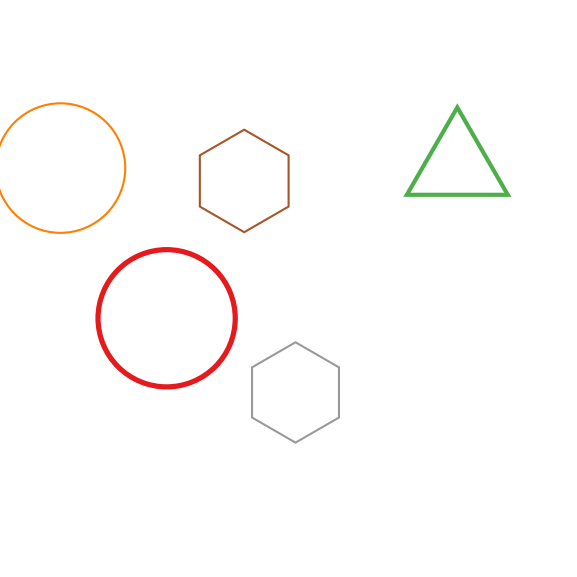[{"shape": "circle", "thickness": 2.5, "radius": 0.59, "center": [0.289, 0.448]}, {"shape": "triangle", "thickness": 2, "radius": 0.5, "center": [0.792, 0.712]}, {"shape": "circle", "thickness": 1, "radius": 0.56, "center": [0.105, 0.708]}, {"shape": "hexagon", "thickness": 1, "radius": 0.44, "center": [0.423, 0.686]}, {"shape": "hexagon", "thickness": 1, "radius": 0.43, "center": [0.512, 0.32]}]